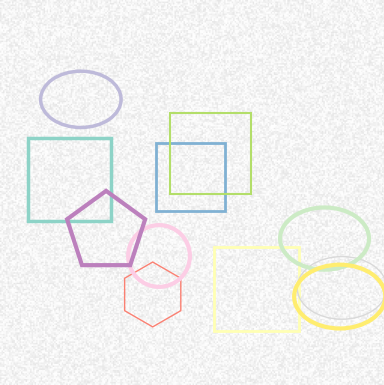[{"shape": "square", "thickness": 2.5, "radius": 0.54, "center": [0.18, 0.533]}, {"shape": "square", "thickness": 2, "radius": 0.55, "center": [0.666, 0.249]}, {"shape": "oval", "thickness": 2.5, "radius": 0.52, "center": [0.21, 0.742]}, {"shape": "hexagon", "thickness": 1, "radius": 0.42, "center": [0.397, 0.235]}, {"shape": "square", "thickness": 2, "radius": 0.45, "center": [0.494, 0.54]}, {"shape": "square", "thickness": 1.5, "radius": 0.52, "center": [0.547, 0.601]}, {"shape": "circle", "thickness": 3, "radius": 0.4, "center": [0.413, 0.335]}, {"shape": "oval", "thickness": 1, "radius": 0.58, "center": [0.888, 0.252]}, {"shape": "pentagon", "thickness": 3, "radius": 0.53, "center": [0.276, 0.398]}, {"shape": "oval", "thickness": 3, "radius": 0.58, "center": [0.843, 0.38]}, {"shape": "oval", "thickness": 3, "radius": 0.59, "center": [0.882, 0.23]}]